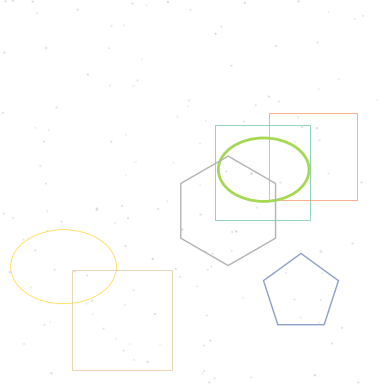[{"shape": "square", "thickness": 0.5, "radius": 0.62, "center": [0.682, 0.552]}, {"shape": "square", "thickness": 0.5, "radius": 0.57, "center": [0.813, 0.593]}, {"shape": "pentagon", "thickness": 1, "radius": 0.51, "center": [0.782, 0.239]}, {"shape": "oval", "thickness": 2, "radius": 0.59, "center": [0.685, 0.559]}, {"shape": "oval", "thickness": 0.5, "radius": 0.69, "center": [0.165, 0.307]}, {"shape": "square", "thickness": 0.5, "radius": 0.65, "center": [0.318, 0.168]}, {"shape": "hexagon", "thickness": 1, "radius": 0.71, "center": [0.593, 0.452]}]